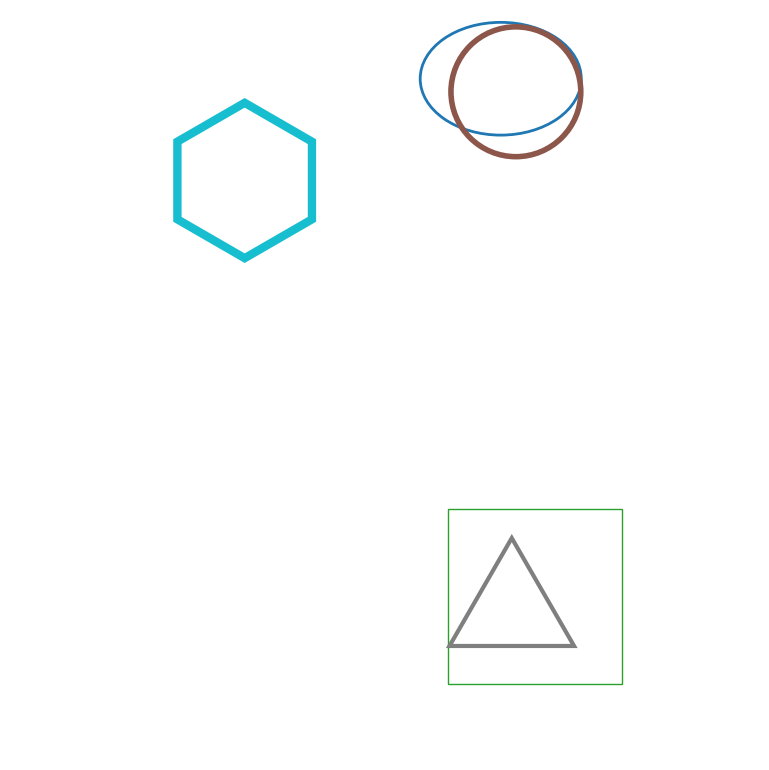[{"shape": "oval", "thickness": 1, "radius": 0.52, "center": [0.65, 0.898]}, {"shape": "square", "thickness": 0.5, "radius": 0.57, "center": [0.695, 0.225]}, {"shape": "circle", "thickness": 2, "radius": 0.42, "center": [0.67, 0.881]}, {"shape": "triangle", "thickness": 1.5, "radius": 0.47, "center": [0.665, 0.208]}, {"shape": "hexagon", "thickness": 3, "radius": 0.5, "center": [0.318, 0.766]}]